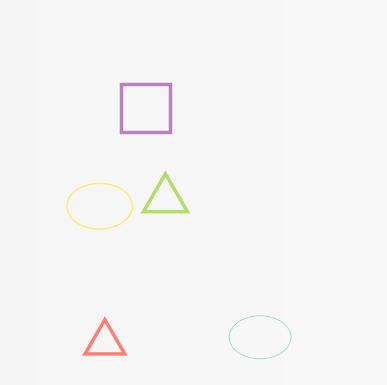[{"shape": "oval", "thickness": 0.5, "radius": 0.4, "center": [0.671, 0.124]}, {"shape": "triangle", "thickness": 2.5, "radius": 0.3, "center": [0.271, 0.11]}, {"shape": "triangle", "thickness": 2.5, "radius": 0.33, "center": [0.427, 0.483]}, {"shape": "square", "thickness": 2.5, "radius": 0.32, "center": [0.377, 0.719]}, {"shape": "oval", "thickness": 1, "radius": 0.42, "center": [0.257, 0.464]}]